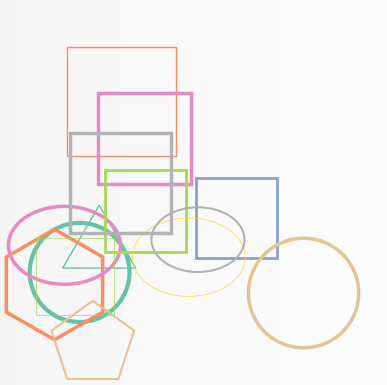[{"shape": "circle", "thickness": 3, "radius": 0.64, "center": [0.205, 0.292]}, {"shape": "triangle", "thickness": 1, "radius": 0.54, "center": [0.256, 0.358]}, {"shape": "hexagon", "thickness": 2.5, "radius": 0.72, "center": [0.141, 0.261]}, {"shape": "square", "thickness": 1, "radius": 0.71, "center": [0.313, 0.737]}, {"shape": "square", "thickness": 2, "radius": 0.52, "center": [0.611, 0.433]}, {"shape": "square", "thickness": 2.5, "radius": 0.59, "center": [0.373, 0.64]}, {"shape": "oval", "thickness": 2.5, "radius": 0.72, "center": [0.166, 0.363]}, {"shape": "square", "thickness": 0.5, "radius": 0.5, "center": [0.194, 0.282]}, {"shape": "square", "thickness": 2, "radius": 0.53, "center": [0.375, 0.452]}, {"shape": "oval", "thickness": 0.5, "radius": 0.73, "center": [0.487, 0.332]}, {"shape": "circle", "thickness": 2.5, "radius": 0.71, "center": [0.783, 0.239]}, {"shape": "pentagon", "thickness": 1.5, "radius": 0.56, "center": [0.239, 0.106]}, {"shape": "oval", "thickness": 1.5, "radius": 0.6, "center": [0.511, 0.378]}, {"shape": "square", "thickness": 2.5, "radius": 0.65, "center": [0.311, 0.524]}]